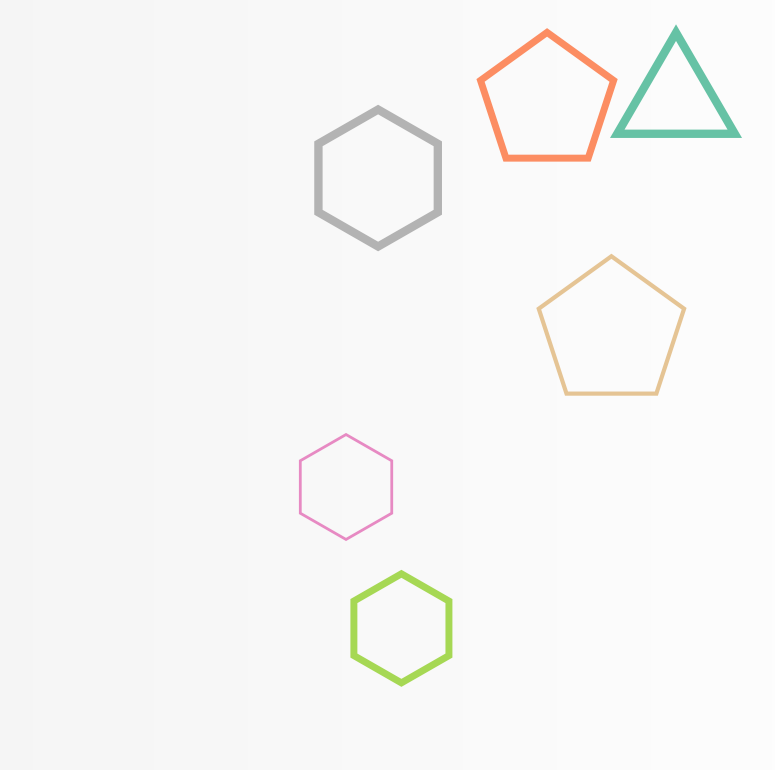[{"shape": "triangle", "thickness": 3, "radius": 0.44, "center": [0.872, 0.87]}, {"shape": "pentagon", "thickness": 2.5, "radius": 0.45, "center": [0.706, 0.868]}, {"shape": "hexagon", "thickness": 1, "radius": 0.34, "center": [0.446, 0.368]}, {"shape": "hexagon", "thickness": 2.5, "radius": 0.35, "center": [0.518, 0.184]}, {"shape": "pentagon", "thickness": 1.5, "radius": 0.49, "center": [0.789, 0.569]}, {"shape": "hexagon", "thickness": 3, "radius": 0.44, "center": [0.488, 0.769]}]